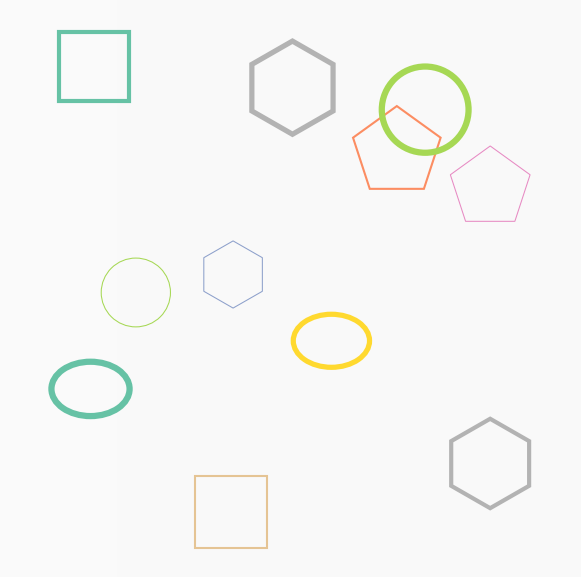[{"shape": "oval", "thickness": 3, "radius": 0.34, "center": [0.156, 0.326]}, {"shape": "square", "thickness": 2, "radius": 0.3, "center": [0.162, 0.884]}, {"shape": "pentagon", "thickness": 1, "radius": 0.4, "center": [0.683, 0.736]}, {"shape": "hexagon", "thickness": 0.5, "radius": 0.29, "center": [0.401, 0.524]}, {"shape": "pentagon", "thickness": 0.5, "radius": 0.36, "center": [0.843, 0.674]}, {"shape": "circle", "thickness": 0.5, "radius": 0.3, "center": [0.234, 0.493]}, {"shape": "circle", "thickness": 3, "radius": 0.37, "center": [0.731, 0.809]}, {"shape": "oval", "thickness": 2.5, "radius": 0.33, "center": [0.57, 0.409]}, {"shape": "square", "thickness": 1, "radius": 0.31, "center": [0.398, 0.113]}, {"shape": "hexagon", "thickness": 2.5, "radius": 0.4, "center": [0.503, 0.847]}, {"shape": "hexagon", "thickness": 2, "radius": 0.39, "center": [0.843, 0.197]}]